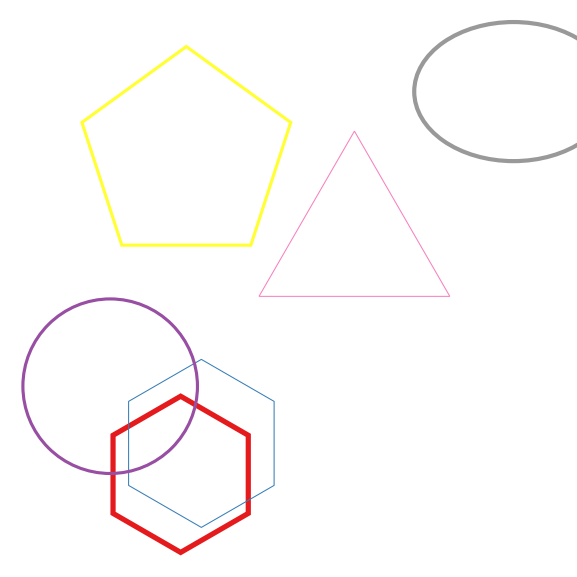[{"shape": "hexagon", "thickness": 2.5, "radius": 0.68, "center": [0.313, 0.178]}, {"shape": "hexagon", "thickness": 0.5, "radius": 0.73, "center": [0.349, 0.231]}, {"shape": "circle", "thickness": 1.5, "radius": 0.76, "center": [0.191, 0.33]}, {"shape": "pentagon", "thickness": 1.5, "radius": 0.95, "center": [0.323, 0.728]}, {"shape": "triangle", "thickness": 0.5, "radius": 0.95, "center": [0.614, 0.581]}, {"shape": "oval", "thickness": 2, "radius": 0.86, "center": [0.889, 0.841]}]